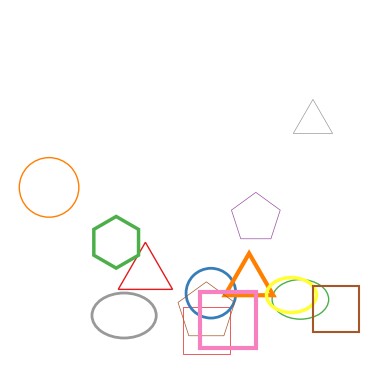[{"shape": "triangle", "thickness": 1, "radius": 0.41, "center": [0.378, 0.289]}, {"shape": "square", "thickness": 0.5, "radius": 0.31, "center": [0.536, 0.141]}, {"shape": "circle", "thickness": 2, "radius": 0.32, "center": [0.548, 0.239]}, {"shape": "hexagon", "thickness": 2.5, "radius": 0.34, "center": [0.302, 0.371]}, {"shape": "oval", "thickness": 1, "radius": 0.37, "center": [0.78, 0.222]}, {"shape": "pentagon", "thickness": 0.5, "radius": 0.33, "center": [0.665, 0.434]}, {"shape": "triangle", "thickness": 3, "radius": 0.36, "center": [0.647, 0.269]}, {"shape": "circle", "thickness": 1, "radius": 0.39, "center": [0.127, 0.513]}, {"shape": "oval", "thickness": 2.5, "radius": 0.32, "center": [0.757, 0.234]}, {"shape": "square", "thickness": 1.5, "radius": 0.3, "center": [0.872, 0.197]}, {"shape": "pentagon", "thickness": 0.5, "radius": 0.39, "center": [0.536, 0.19]}, {"shape": "square", "thickness": 3, "radius": 0.36, "center": [0.592, 0.169]}, {"shape": "oval", "thickness": 2, "radius": 0.42, "center": [0.322, 0.181]}, {"shape": "triangle", "thickness": 0.5, "radius": 0.3, "center": [0.813, 0.683]}]